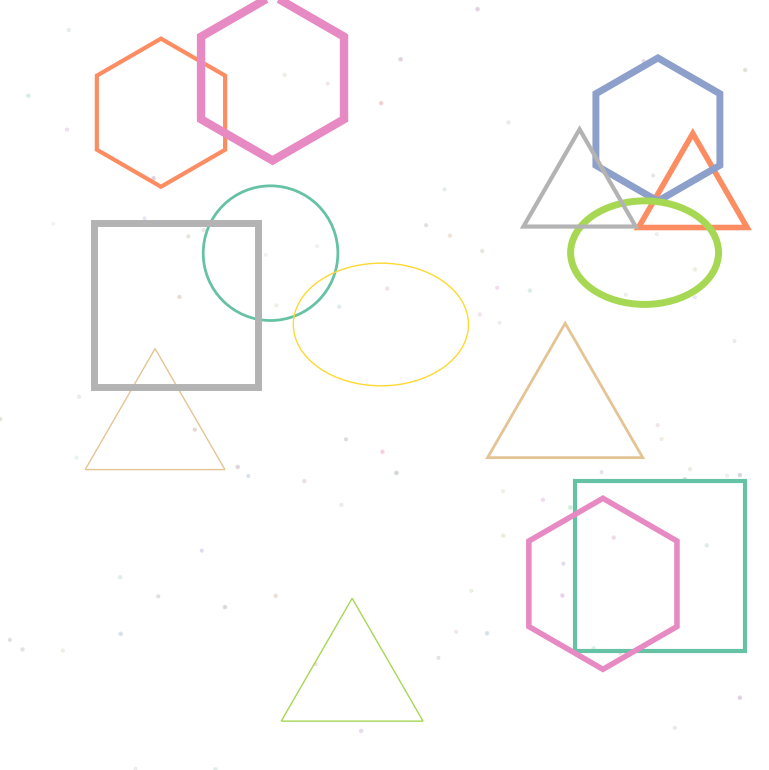[{"shape": "square", "thickness": 1.5, "radius": 0.55, "center": [0.857, 0.265]}, {"shape": "circle", "thickness": 1, "radius": 0.44, "center": [0.351, 0.671]}, {"shape": "triangle", "thickness": 2, "radius": 0.41, "center": [0.9, 0.745]}, {"shape": "hexagon", "thickness": 1.5, "radius": 0.48, "center": [0.209, 0.854]}, {"shape": "hexagon", "thickness": 2.5, "radius": 0.46, "center": [0.854, 0.832]}, {"shape": "hexagon", "thickness": 2, "radius": 0.56, "center": [0.783, 0.242]}, {"shape": "hexagon", "thickness": 3, "radius": 0.54, "center": [0.354, 0.899]}, {"shape": "oval", "thickness": 2.5, "radius": 0.48, "center": [0.837, 0.672]}, {"shape": "triangle", "thickness": 0.5, "radius": 0.53, "center": [0.457, 0.117]}, {"shape": "oval", "thickness": 0.5, "radius": 0.57, "center": [0.495, 0.579]}, {"shape": "triangle", "thickness": 0.5, "radius": 0.52, "center": [0.201, 0.443]}, {"shape": "triangle", "thickness": 1, "radius": 0.58, "center": [0.734, 0.464]}, {"shape": "square", "thickness": 2.5, "radius": 0.53, "center": [0.229, 0.604]}, {"shape": "triangle", "thickness": 1.5, "radius": 0.42, "center": [0.753, 0.748]}]